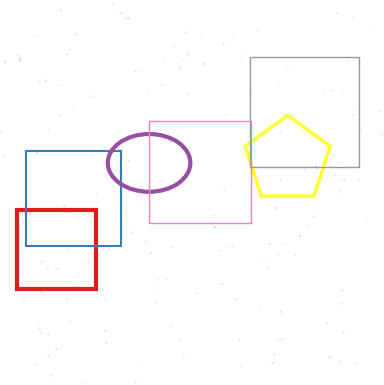[{"shape": "square", "thickness": 3, "radius": 0.51, "center": [0.146, 0.352]}, {"shape": "square", "thickness": 1.5, "radius": 0.62, "center": [0.19, 0.483]}, {"shape": "oval", "thickness": 3, "radius": 0.54, "center": [0.387, 0.577]}, {"shape": "pentagon", "thickness": 2.5, "radius": 0.58, "center": [0.747, 0.584]}, {"shape": "square", "thickness": 1, "radius": 0.66, "center": [0.519, 0.554]}, {"shape": "square", "thickness": 1, "radius": 0.71, "center": [0.791, 0.709]}]